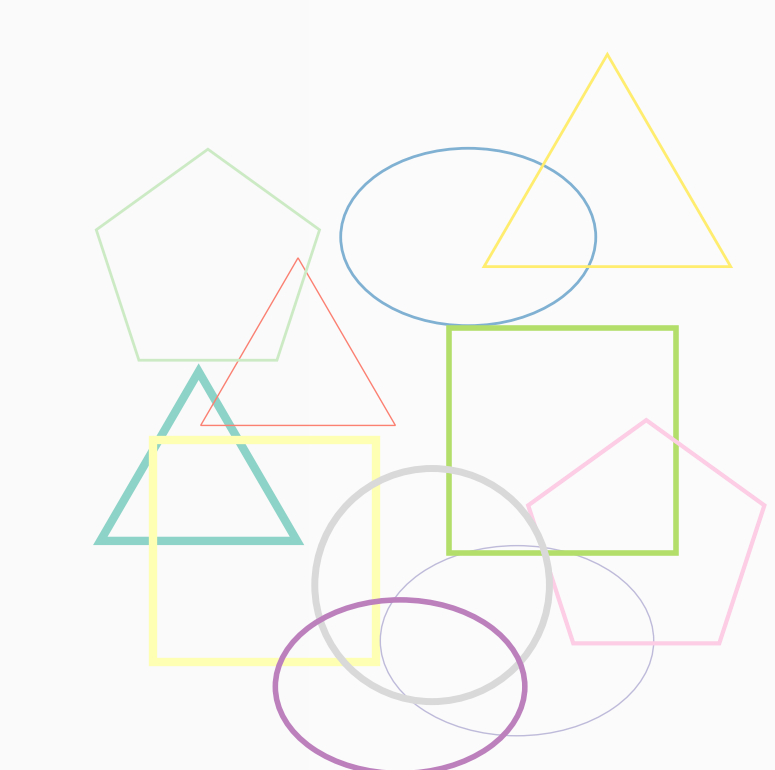[{"shape": "triangle", "thickness": 3, "radius": 0.73, "center": [0.256, 0.371]}, {"shape": "square", "thickness": 3, "radius": 0.72, "center": [0.341, 0.285]}, {"shape": "oval", "thickness": 0.5, "radius": 0.88, "center": [0.667, 0.168]}, {"shape": "triangle", "thickness": 0.5, "radius": 0.73, "center": [0.385, 0.52]}, {"shape": "oval", "thickness": 1, "radius": 0.82, "center": [0.604, 0.692]}, {"shape": "square", "thickness": 2, "radius": 0.73, "center": [0.726, 0.428]}, {"shape": "pentagon", "thickness": 1.5, "radius": 0.8, "center": [0.834, 0.294]}, {"shape": "circle", "thickness": 2.5, "radius": 0.76, "center": [0.558, 0.24]}, {"shape": "oval", "thickness": 2, "radius": 0.8, "center": [0.516, 0.108]}, {"shape": "pentagon", "thickness": 1, "radius": 0.76, "center": [0.268, 0.655]}, {"shape": "triangle", "thickness": 1, "radius": 0.92, "center": [0.784, 0.746]}]